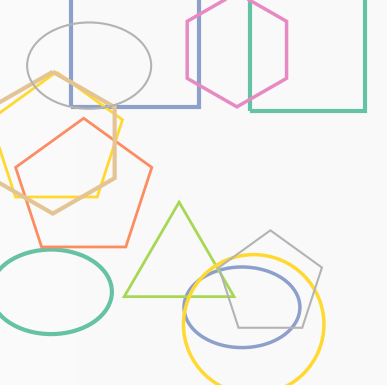[{"shape": "oval", "thickness": 3, "radius": 0.78, "center": [0.132, 0.242]}, {"shape": "square", "thickness": 3, "radius": 0.74, "center": [0.793, 0.86]}, {"shape": "pentagon", "thickness": 2, "radius": 0.92, "center": [0.216, 0.508]}, {"shape": "square", "thickness": 3, "radius": 0.83, "center": [0.349, 0.886]}, {"shape": "oval", "thickness": 2.5, "radius": 0.75, "center": [0.624, 0.202]}, {"shape": "hexagon", "thickness": 2.5, "radius": 0.74, "center": [0.611, 0.871]}, {"shape": "triangle", "thickness": 2, "radius": 0.82, "center": [0.462, 0.311]}, {"shape": "circle", "thickness": 2.5, "radius": 0.91, "center": [0.655, 0.157]}, {"shape": "pentagon", "thickness": 2, "radius": 0.9, "center": [0.145, 0.633]}, {"shape": "hexagon", "thickness": 3, "radius": 0.92, "center": [0.136, 0.629]}, {"shape": "oval", "thickness": 1.5, "radius": 0.8, "center": [0.23, 0.83]}, {"shape": "pentagon", "thickness": 1.5, "radius": 0.7, "center": [0.698, 0.262]}]